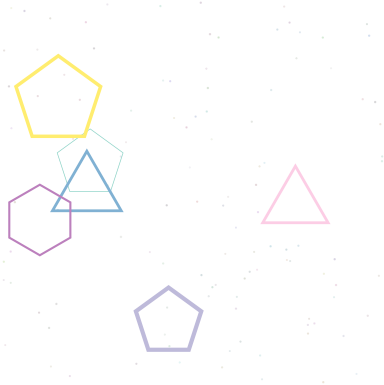[{"shape": "pentagon", "thickness": 0.5, "radius": 0.45, "center": [0.234, 0.575]}, {"shape": "pentagon", "thickness": 3, "radius": 0.45, "center": [0.438, 0.164]}, {"shape": "triangle", "thickness": 2, "radius": 0.52, "center": [0.226, 0.504]}, {"shape": "triangle", "thickness": 2, "radius": 0.49, "center": [0.767, 0.47]}, {"shape": "hexagon", "thickness": 1.5, "radius": 0.46, "center": [0.103, 0.429]}, {"shape": "pentagon", "thickness": 2.5, "radius": 0.58, "center": [0.151, 0.739]}]